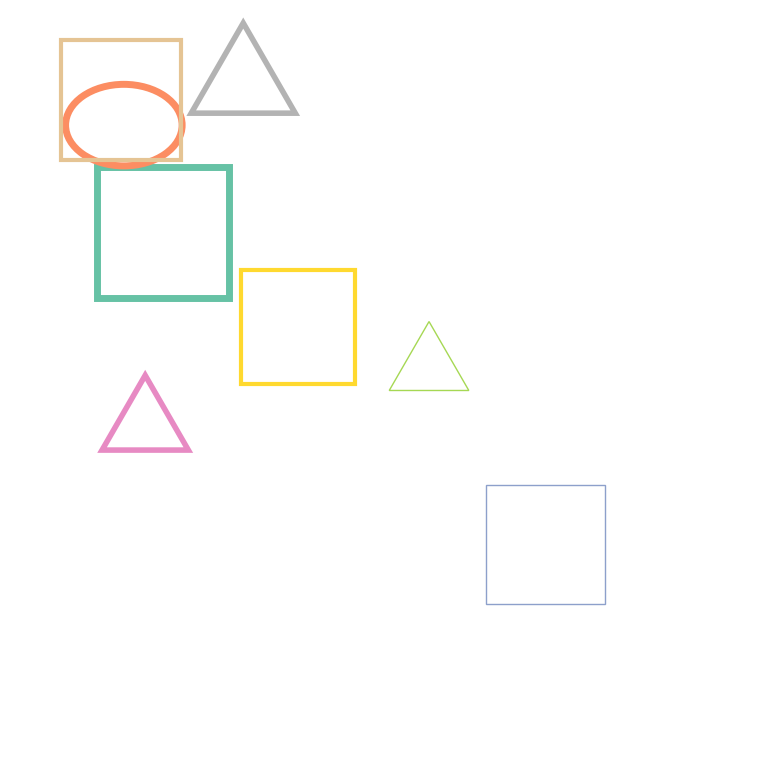[{"shape": "square", "thickness": 2.5, "radius": 0.43, "center": [0.211, 0.698]}, {"shape": "oval", "thickness": 2.5, "radius": 0.38, "center": [0.161, 0.838]}, {"shape": "square", "thickness": 0.5, "radius": 0.39, "center": [0.708, 0.293]}, {"shape": "triangle", "thickness": 2, "radius": 0.32, "center": [0.189, 0.448]}, {"shape": "triangle", "thickness": 0.5, "radius": 0.3, "center": [0.557, 0.523]}, {"shape": "square", "thickness": 1.5, "radius": 0.37, "center": [0.387, 0.575]}, {"shape": "square", "thickness": 1.5, "radius": 0.39, "center": [0.157, 0.87]}, {"shape": "triangle", "thickness": 2, "radius": 0.39, "center": [0.316, 0.892]}]